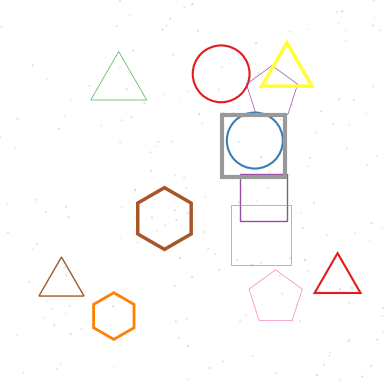[{"shape": "triangle", "thickness": 1.5, "radius": 0.34, "center": [0.877, 0.273]}, {"shape": "circle", "thickness": 1.5, "radius": 0.37, "center": [0.574, 0.808]}, {"shape": "circle", "thickness": 1.5, "radius": 0.36, "center": [0.662, 0.635]}, {"shape": "triangle", "thickness": 0.5, "radius": 0.42, "center": [0.308, 0.782]}, {"shape": "square", "thickness": 1, "radius": 0.3, "center": [0.685, 0.487]}, {"shape": "pentagon", "thickness": 0.5, "radius": 0.35, "center": [0.707, 0.76]}, {"shape": "hexagon", "thickness": 2, "radius": 0.3, "center": [0.296, 0.179]}, {"shape": "triangle", "thickness": 2.5, "radius": 0.38, "center": [0.745, 0.814]}, {"shape": "hexagon", "thickness": 2.5, "radius": 0.4, "center": [0.427, 0.432]}, {"shape": "triangle", "thickness": 1, "radius": 0.34, "center": [0.16, 0.265]}, {"shape": "pentagon", "thickness": 0.5, "radius": 0.36, "center": [0.716, 0.226]}, {"shape": "square", "thickness": 0.5, "radius": 0.39, "center": [0.678, 0.389]}, {"shape": "square", "thickness": 3, "radius": 0.41, "center": [0.659, 0.621]}]